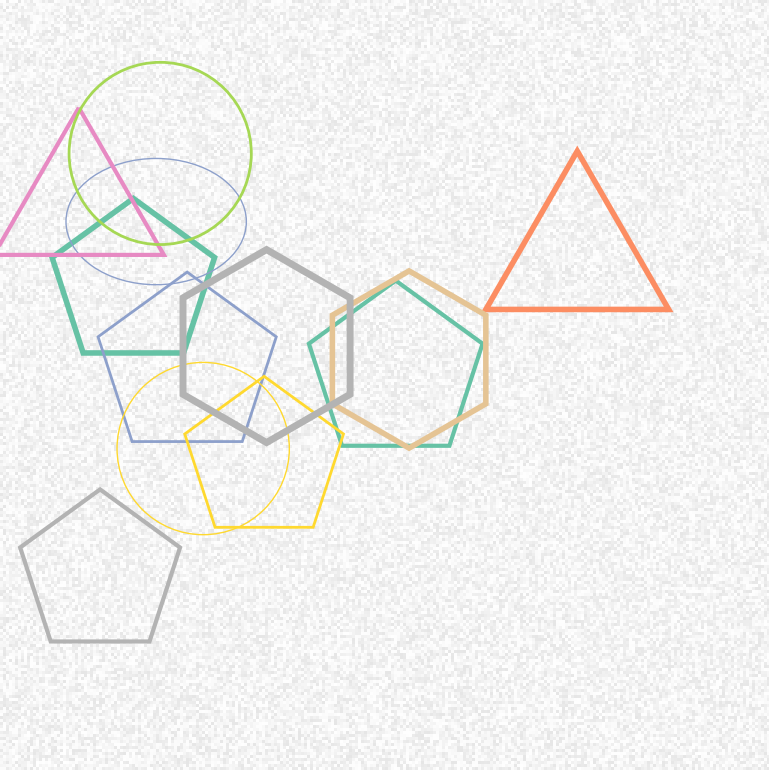[{"shape": "pentagon", "thickness": 2, "radius": 0.55, "center": [0.173, 0.631]}, {"shape": "pentagon", "thickness": 1.5, "radius": 0.59, "center": [0.514, 0.517]}, {"shape": "triangle", "thickness": 2, "radius": 0.69, "center": [0.75, 0.667]}, {"shape": "oval", "thickness": 0.5, "radius": 0.59, "center": [0.203, 0.712]}, {"shape": "pentagon", "thickness": 1, "radius": 0.61, "center": [0.243, 0.525]}, {"shape": "triangle", "thickness": 1.5, "radius": 0.64, "center": [0.102, 0.733]}, {"shape": "circle", "thickness": 1, "radius": 0.59, "center": [0.208, 0.801]}, {"shape": "pentagon", "thickness": 1, "radius": 0.54, "center": [0.343, 0.403]}, {"shape": "circle", "thickness": 0.5, "radius": 0.56, "center": [0.264, 0.417]}, {"shape": "hexagon", "thickness": 2, "radius": 0.58, "center": [0.531, 0.533]}, {"shape": "hexagon", "thickness": 2.5, "radius": 0.63, "center": [0.346, 0.551]}, {"shape": "pentagon", "thickness": 1.5, "radius": 0.55, "center": [0.13, 0.255]}]